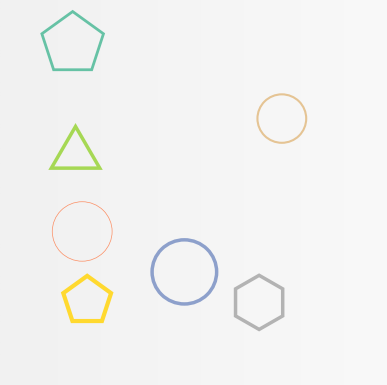[{"shape": "pentagon", "thickness": 2, "radius": 0.42, "center": [0.188, 0.886]}, {"shape": "circle", "thickness": 0.5, "radius": 0.39, "center": [0.212, 0.399]}, {"shape": "circle", "thickness": 2.5, "radius": 0.42, "center": [0.476, 0.294]}, {"shape": "triangle", "thickness": 2.5, "radius": 0.36, "center": [0.195, 0.599]}, {"shape": "pentagon", "thickness": 3, "radius": 0.32, "center": [0.225, 0.219]}, {"shape": "circle", "thickness": 1.5, "radius": 0.31, "center": [0.727, 0.692]}, {"shape": "hexagon", "thickness": 2.5, "radius": 0.35, "center": [0.669, 0.215]}]